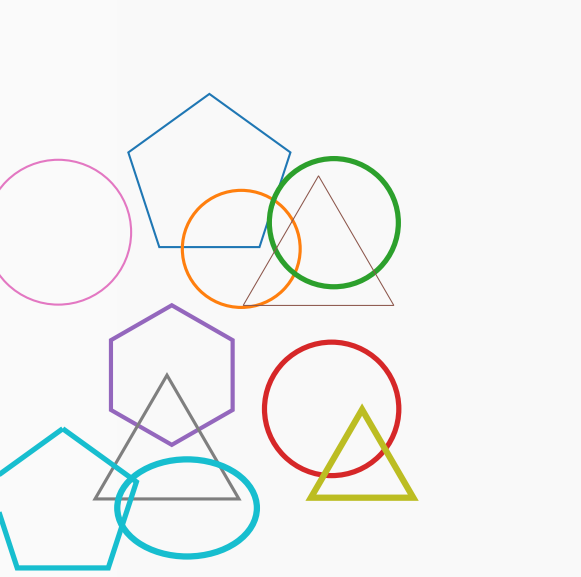[{"shape": "pentagon", "thickness": 1, "radius": 0.73, "center": [0.36, 0.69]}, {"shape": "circle", "thickness": 1.5, "radius": 0.51, "center": [0.415, 0.568]}, {"shape": "circle", "thickness": 2.5, "radius": 0.55, "center": [0.574, 0.614]}, {"shape": "circle", "thickness": 2.5, "radius": 0.58, "center": [0.571, 0.291]}, {"shape": "hexagon", "thickness": 2, "radius": 0.6, "center": [0.296, 0.35]}, {"shape": "triangle", "thickness": 0.5, "radius": 0.75, "center": [0.548, 0.545]}, {"shape": "circle", "thickness": 1, "radius": 0.63, "center": [0.1, 0.597]}, {"shape": "triangle", "thickness": 1.5, "radius": 0.71, "center": [0.287, 0.207]}, {"shape": "triangle", "thickness": 3, "radius": 0.51, "center": [0.623, 0.188]}, {"shape": "oval", "thickness": 3, "radius": 0.6, "center": [0.322, 0.12]}, {"shape": "pentagon", "thickness": 2.5, "radius": 0.67, "center": [0.108, 0.124]}]